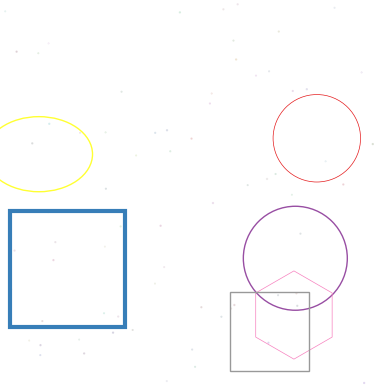[{"shape": "circle", "thickness": 0.5, "radius": 0.57, "center": [0.823, 0.641]}, {"shape": "square", "thickness": 3, "radius": 0.75, "center": [0.175, 0.301]}, {"shape": "circle", "thickness": 1, "radius": 0.68, "center": [0.767, 0.329]}, {"shape": "oval", "thickness": 1, "radius": 0.7, "center": [0.101, 0.6]}, {"shape": "hexagon", "thickness": 0.5, "radius": 0.57, "center": [0.763, 0.182]}, {"shape": "square", "thickness": 1, "radius": 0.52, "center": [0.7, 0.138]}]